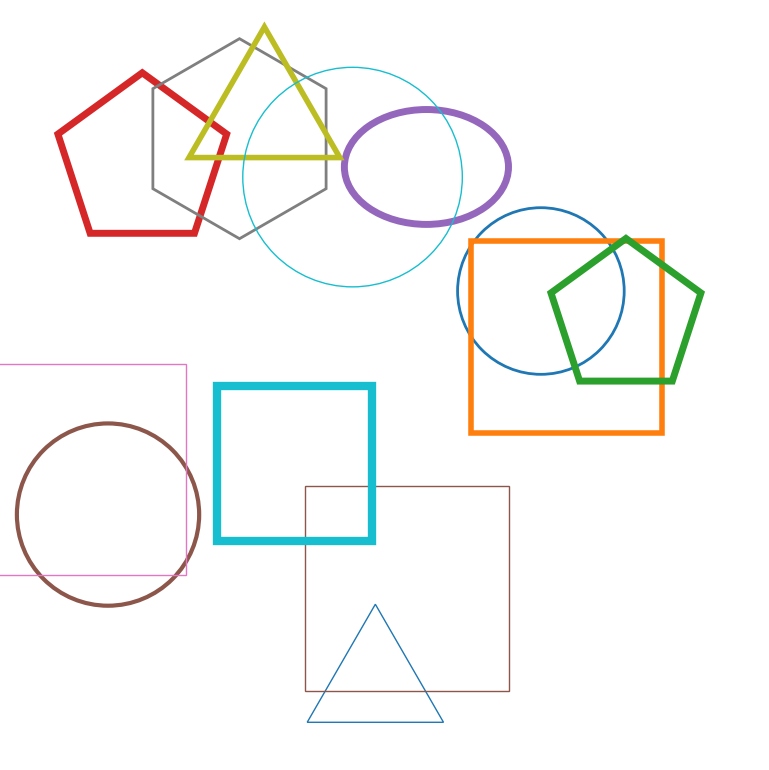[{"shape": "triangle", "thickness": 0.5, "radius": 0.51, "center": [0.487, 0.113]}, {"shape": "circle", "thickness": 1, "radius": 0.54, "center": [0.702, 0.622]}, {"shape": "square", "thickness": 2, "radius": 0.62, "center": [0.736, 0.562]}, {"shape": "pentagon", "thickness": 2.5, "radius": 0.51, "center": [0.813, 0.588]}, {"shape": "pentagon", "thickness": 2.5, "radius": 0.58, "center": [0.185, 0.79]}, {"shape": "oval", "thickness": 2.5, "radius": 0.53, "center": [0.554, 0.783]}, {"shape": "square", "thickness": 0.5, "radius": 0.67, "center": [0.529, 0.236]}, {"shape": "circle", "thickness": 1.5, "radius": 0.59, "center": [0.14, 0.332]}, {"shape": "square", "thickness": 0.5, "radius": 0.69, "center": [0.104, 0.39]}, {"shape": "hexagon", "thickness": 1, "radius": 0.65, "center": [0.311, 0.82]}, {"shape": "triangle", "thickness": 2, "radius": 0.57, "center": [0.343, 0.852]}, {"shape": "circle", "thickness": 0.5, "radius": 0.71, "center": [0.458, 0.77]}, {"shape": "square", "thickness": 3, "radius": 0.5, "center": [0.383, 0.398]}]